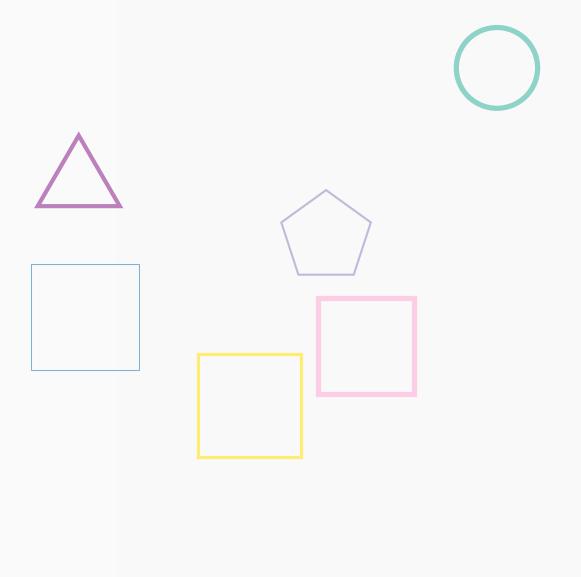[{"shape": "circle", "thickness": 2.5, "radius": 0.35, "center": [0.855, 0.882]}, {"shape": "pentagon", "thickness": 1, "radius": 0.4, "center": [0.561, 0.589]}, {"shape": "square", "thickness": 0.5, "radius": 0.46, "center": [0.146, 0.45]}, {"shape": "square", "thickness": 2.5, "radius": 0.41, "center": [0.63, 0.399]}, {"shape": "triangle", "thickness": 2, "radius": 0.41, "center": [0.135, 0.683]}, {"shape": "square", "thickness": 1.5, "radius": 0.44, "center": [0.429, 0.297]}]